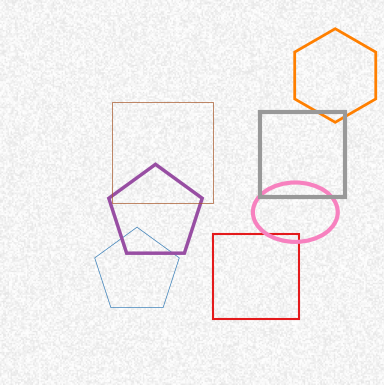[{"shape": "square", "thickness": 1.5, "radius": 0.56, "center": [0.665, 0.282]}, {"shape": "pentagon", "thickness": 0.5, "radius": 0.58, "center": [0.356, 0.294]}, {"shape": "pentagon", "thickness": 2.5, "radius": 0.64, "center": [0.404, 0.446]}, {"shape": "hexagon", "thickness": 2, "radius": 0.61, "center": [0.871, 0.804]}, {"shape": "square", "thickness": 0.5, "radius": 0.66, "center": [0.421, 0.604]}, {"shape": "oval", "thickness": 3, "radius": 0.55, "center": [0.767, 0.449]}, {"shape": "square", "thickness": 3, "radius": 0.55, "center": [0.785, 0.598]}]